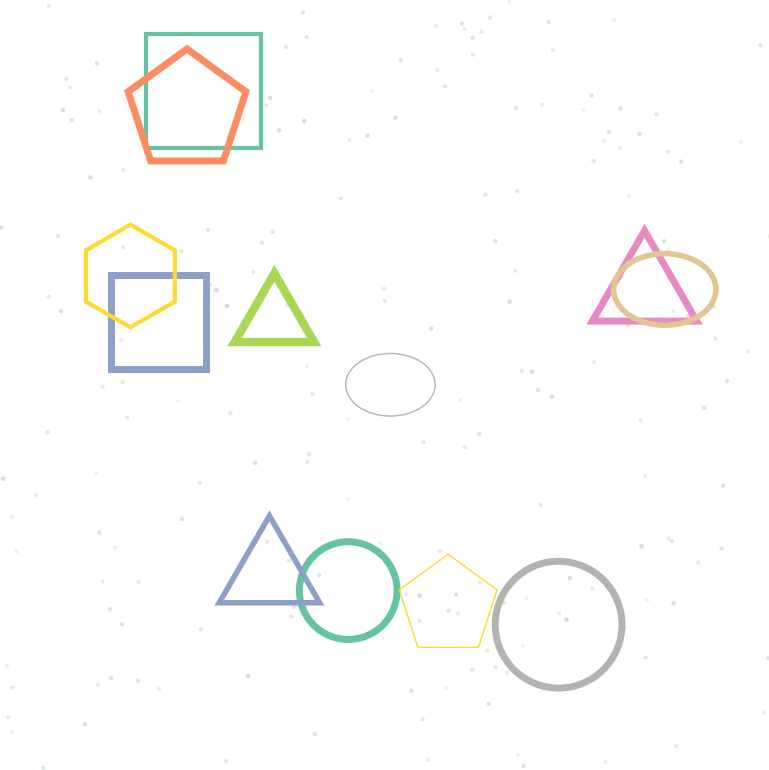[{"shape": "square", "thickness": 1.5, "radius": 0.37, "center": [0.264, 0.882]}, {"shape": "circle", "thickness": 2.5, "radius": 0.32, "center": [0.452, 0.233]}, {"shape": "pentagon", "thickness": 2.5, "radius": 0.4, "center": [0.243, 0.856]}, {"shape": "square", "thickness": 2.5, "radius": 0.31, "center": [0.206, 0.582]}, {"shape": "triangle", "thickness": 2, "radius": 0.38, "center": [0.35, 0.255]}, {"shape": "triangle", "thickness": 2.5, "radius": 0.39, "center": [0.837, 0.622]}, {"shape": "triangle", "thickness": 3, "radius": 0.3, "center": [0.356, 0.586]}, {"shape": "hexagon", "thickness": 1.5, "radius": 0.33, "center": [0.169, 0.642]}, {"shape": "pentagon", "thickness": 0.5, "radius": 0.33, "center": [0.582, 0.213]}, {"shape": "oval", "thickness": 2, "radius": 0.33, "center": [0.863, 0.624]}, {"shape": "oval", "thickness": 0.5, "radius": 0.29, "center": [0.507, 0.5]}, {"shape": "circle", "thickness": 2.5, "radius": 0.41, "center": [0.725, 0.189]}]